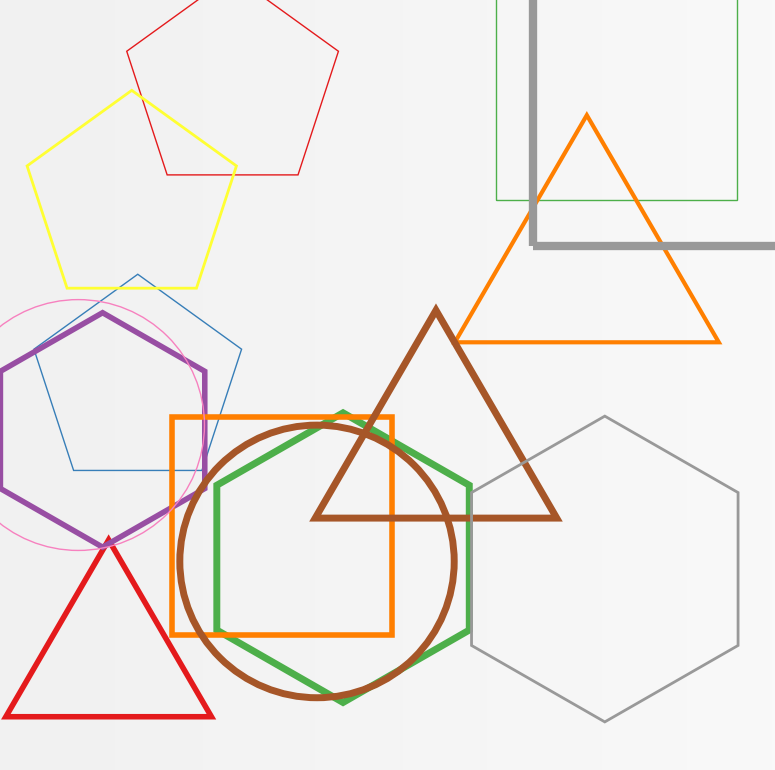[{"shape": "pentagon", "thickness": 0.5, "radius": 0.72, "center": [0.3, 0.889]}, {"shape": "triangle", "thickness": 2, "radius": 0.77, "center": [0.14, 0.146]}, {"shape": "pentagon", "thickness": 0.5, "radius": 0.7, "center": [0.178, 0.503]}, {"shape": "hexagon", "thickness": 2.5, "radius": 0.94, "center": [0.443, 0.276]}, {"shape": "square", "thickness": 0.5, "radius": 0.78, "center": [0.796, 0.896]}, {"shape": "hexagon", "thickness": 2, "radius": 0.76, "center": [0.132, 0.442]}, {"shape": "triangle", "thickness": 1.5, "radius": 0.98, "center": [0.757, 0.654]}, {"shape": "square", "thickness": 2, "radius": 0.71, "center": [0.364, 0.317]}, {"shape": "pentagon", "thickness": 1, "radius": 0.71, "center": [0.17, 0.741]}, {"shape": "triangle", "thickness": 2.5, "radius": 0.9, "center": [0.563, 0.417]}, {"shape": "circle", "thickness": 2.5, "radius": 0.89, "center": [0.409, 0.271]}, {"shape": "circle", "thickness": 0.5, "radius": 0.81, "center": [0.101, 0.448]}, {"shape": "hexagon", "thickness": 1, "radius": 0.99, "center": [0.78, 0.261]}, {"shape": "square", "thickness": 3, "radius": 0.84, "center": [0.855, 0.848]}]